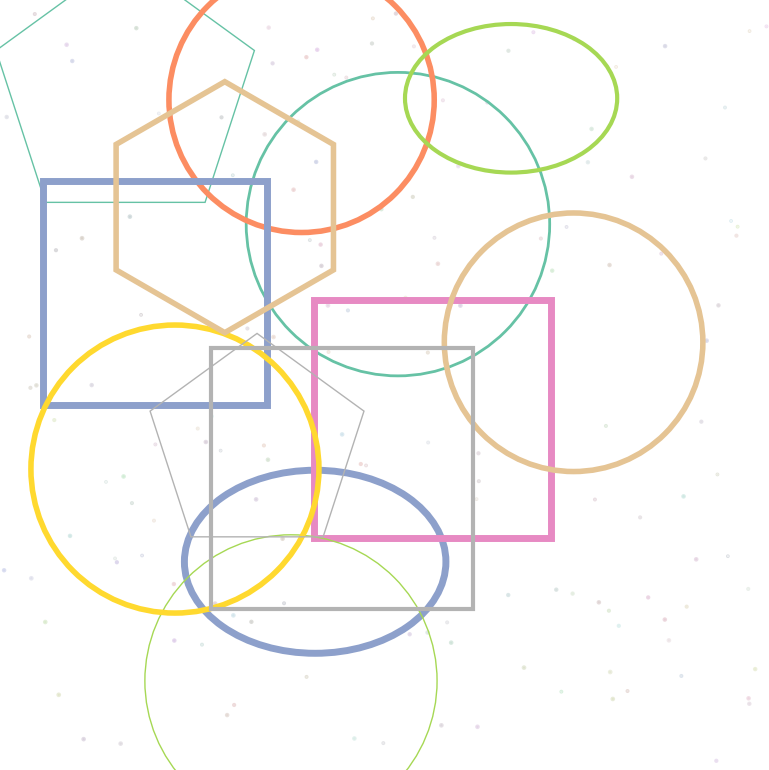[{"shape": "pentagon", "thickness": 0.5, "radius": 0.88, "center": [0.163, 0.88]}, {"shape": "circle", "thickness": 1, "radius": 0.99, "center": [0.517, 0.709]}, {"shape": "circle", "thickness": 2, "radius": 0.86, "center": [0.392, 0.87]}, {"shape": "square", "thickness": 2.5, "radius": 0.73, "center": [0.201, 0.619]}, {"shape": "oval", "thickness": 2.5, "radius": 0.85, "center": [0.409, 0.27]}, {"shape": "square", "thickness": 2.5, "radius": 0.77, "center": [0.562, 0.456]}, {"shape": "circle", "thickness": 0.5, "radius": 0.95, "center": [0.378, 0.116]}, {"shape": "oval", "thickness": 1.5, "radius": 0.69, "center": [0.664, 0.872]}, {"shape": "circle", "thickness": 2, "radius": 0.94, "center": [0.227, 0.391]}, {"shape": "circle", "thickness": 2, "radius": 0.84, "center": [0.745, 0.556]}, {"shape": "hexagon", "thickness": 2, "radius": 0.81, "center": [0.292, 0.731]}, {"shape": "square", "thickness": 1.5, "radius": 0.85, "center": [0.444, 0.379]}, {"shape": "pentagon", "thickness": 0.5, "radius": 0.73, "center": [0.334, 0.421]}]